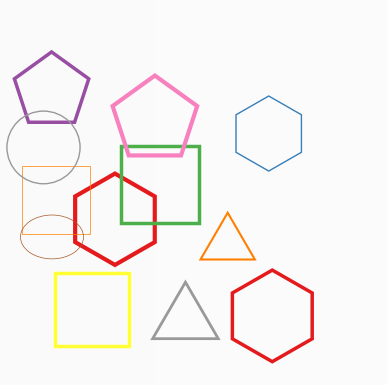[{"shape": "hexagon", "thickness": 2.5, "radius": 0.59, "center": [0.703, 0.18]}, {"shape": "hexagon", "thickness": 3, "radius": 0.59, "center": [0.297, 0.431]}, {"shape": "hexagon", "thickness": 1, "radius": 0.49, "center": [0.693, 0.653]}, {"shape": "square", "thickness": 2.5, "radius": 0.5, "center": [0.413, 0.522]}, {"shape": "pentagon", "thickness": 2.5, "radius": 0.5, "center": [0.133, 0.764]}, {"shape": "triangle", "thickness": 1.5, "radius": 0.41, "center": [0.588, 0.366]}, {"shape": "square", "thickness": 0.5, "radius": 0.44, "center": [0.145, 0.481]}, {"shape": "square", "thickness": 2.5, "radius": 0.48, "center": [0.237, 0.197]}, {"shape": "oval", "thickness": 0.5, "radius": 0.41, "center": [0.134, 0.385]}, {"shape": "pentagon", "thickness": 3, "radius": 0.57, "center": [0.4, 0.689]}, {"shape": "circle", "thickness": 1, "radius": 0.47, "center": [0.112, 0.617]}, {"shape": "triangle", "thickness": 2, "radius": 0.49, "center": [0.479, 0.169]}]